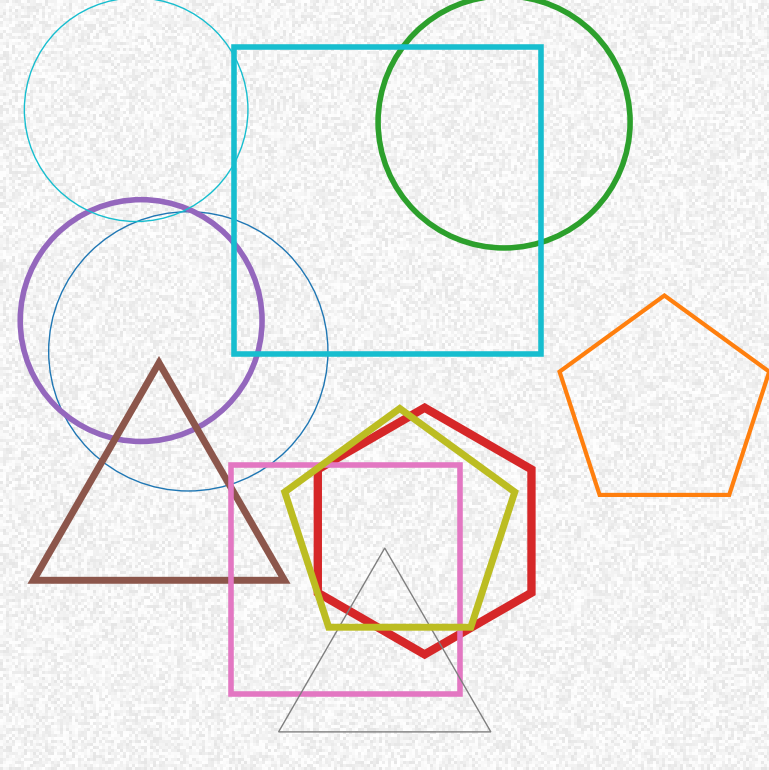[{"shape": "circle", "thickness": 0.5, "radius": 0.91, "center": [0.245, 0.544]}, {"shape": "pentagon", "thickness": 1.5, "radius": 0.72, "center": [0.863, 0.473]}, {"shape": "circle", "thickness": 2, "radius": 0.82, "center": [0.655, 0.842]}, {"shape": "hexagon", "thickness": 3, "radius": 0.8, "center": [0.551, 0.31]}, {"shape": "circle", "thickness": 2, "radius": 0.79, "center": [0.183, 0.584]}, {"shape": "triangle", "thickness": 2.5, "radius": 0.94, "center": [0.206, 0.34]}, {"shape": "square", "thickness": 2, "radius": 0.74, "center": [0.449, 0.247]}, {"shape": "triangle", "thickness": 0.5, "radius": 0.8, "center": [0.5, 0.129]}, {"shape": "pentagon", "thickness": 2.5, "radius": 0.79, "center": [0.519, 0.312]}, {"shape": "circle", "thickness": 0.5, "radius": 0.73, "center": [0.177, 0.858]}, {"shape": "square", "thickness": 2, "radius": 1.0, "center": [0.503, 0.74]}]